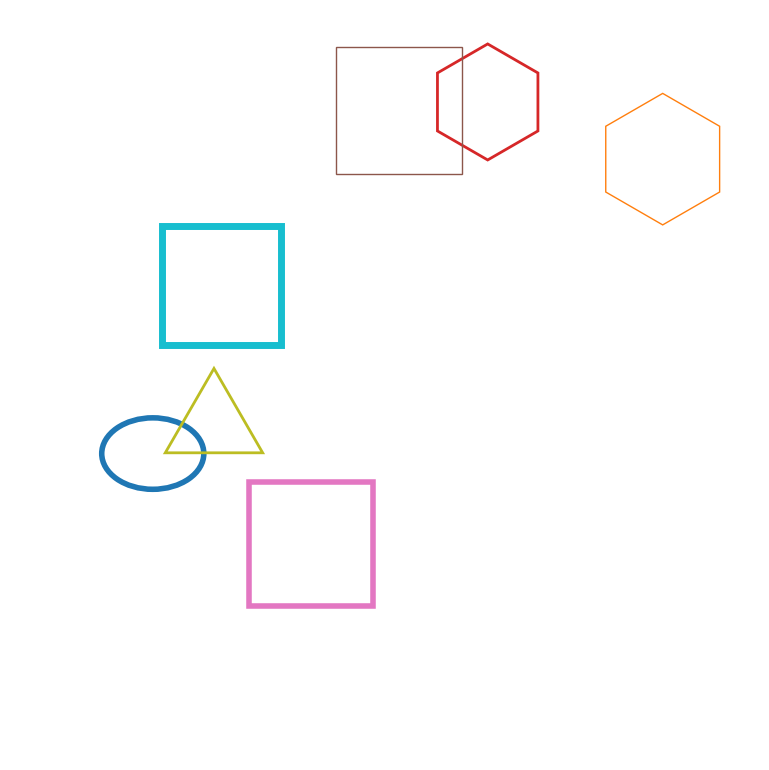[{"shape": "oval", "thickness": 2, "radius": 0.33, "center": [0.198, 0.411]}, {"shape": "hexagon", "thickness": 0.5, "radius": 0.43, "center": [0.861, 0.793]}, {"shape": "hexagon", "thickness": 1, "radius": 0.38, "center": [0.633, 0.868]}, {"shape": "square", "thickness": 0.5, "radius": 0.41, "center": [0.518, 0.857]}, {"shape": "square", "thickness": 2, "radius": 0.4, "center": [0.404, 0.293]}, {"shape": "triangle", "thickness": 1, "radius": 0.37, "center": [0.278, 0.448]}, {"shape": "square", "thickness": 2.5, "radius": 0.39, "center": [0.288, 0.629]}]